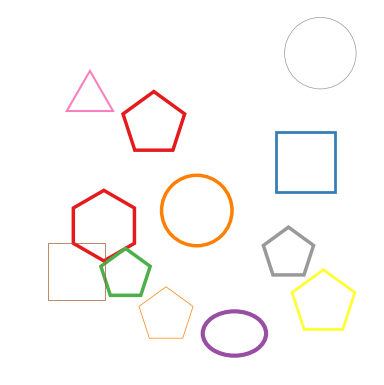[{"shape": "hexagon", "thickness": 2.5, "radius": 0.46, "center": [0.27, 0.414]}, {"shape": "pentagon", "thickness": 2.5, "radius": 0.42, "center": [0.4, 0.678]}, {"shape": "square", "thickness": 2, "radius": 0.39, "center": [0.793, 0.579]}, {"shape": "pentagon", "thickness": 2.5, "radius": 0.34, "center": [0.326, 0.287]}, {"shape": "oval", "thickness": 3, "radius": 0.41, "center": [0.609, 0.134]}, {"shape": "circle", "thickness": 2.5, "radius": 0.46, "center": [0.511, 0.453]}, {"shape": "pentagon", "thickness": 0.5, "radius": 0.37, "center": [0.431, 0.181]}, {"shape": "pentagon", "thickness": 2, "radius": 0.43, "center": [0.84, 0.214]}, {"shape": "square", "thickness": 0.5, "radius": 0.37, "center": [0.198, 0.294]}, {"shape": "triangle", "thickness": 1.5, "radius": 0.35, "center": [0.234, 0.746]}, {"shape": "circle", "thickness": 0.5, "radius": 0.46, "center": [0.832, 0.862]}, {"shape": "pentagon", "thickness": 2.5, "radius": 0.34, "center": [0.749, 0.341]}]